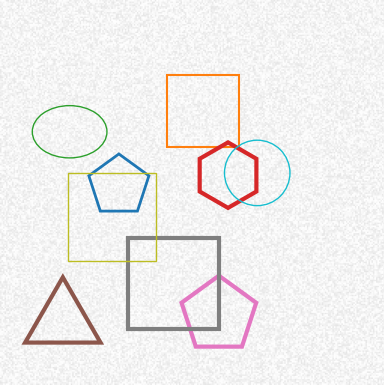[{"shape": "pentagon", "thickness": 2, "radius": 0.41, "center": [0.309, 0.518]}, {"shape": "square", "thickness": 1.5, "radius": 0.47, "center": [0.528, 0.711]}, {"shape": "oval", "thickness": 1, "radius": 0.48, "center": [0.181, 0.658]}, {"shape": "hexagon", "thickness": 3, "radius": 0.43, "center": [0.592, 0.545]}, {"shape": "triangle", "thickness": 3, "radius": 0.57, "center": [0.163, 0.167]}, {"shape": "pentagon", "thickness": 3, "radius": 0.51, "center": [0.569, 0.182]}, {"shape": "square", "thickness": 3, "radius": 0.59, "center": [0.451, 0.264]}, {"shape": "square", "thickness": 1, "radius": 0.57, "center": [0.29, 0.437]}, {"shape": "circle", "thickness": 1, "radius": 0.43, "center": [0.668, 0.551]}]